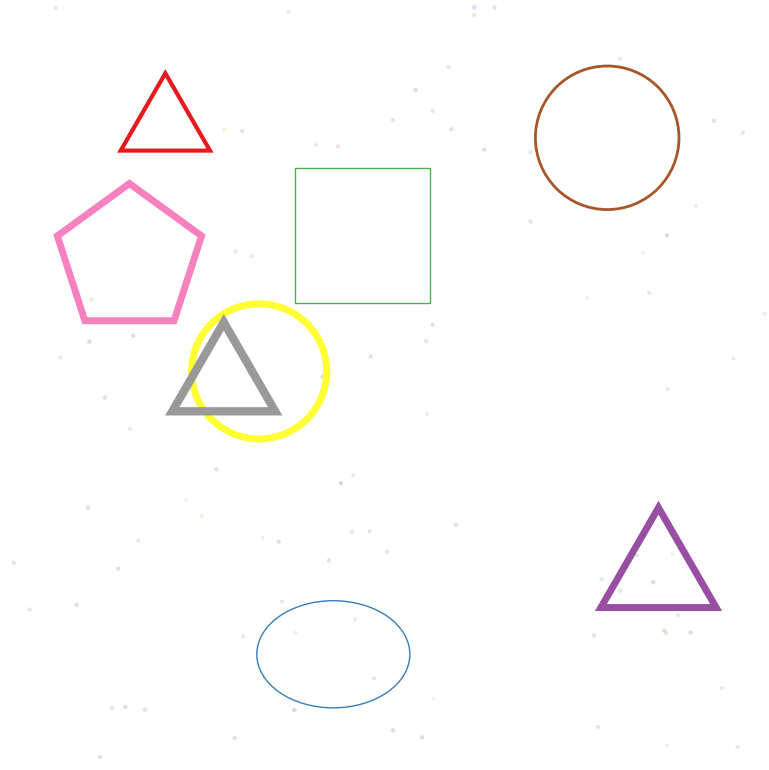[{"shape": "triangle", "thickness": 1.5, "radius": 0.33, "center": [0.215, 0.838]}, {"shape": "oval", "thickness": 0.5, "radius": 0.5, "center": [0.433, 0.15]}, {"shape": "square", "thickness": 0.5, "radius": 0.44, "center": [0.471, 0.694]}, {"shape": "triangle", "thickness": 2.5, "radius": 0.43, "center": [0.855, 0.254]}, {"shape": "circle", "thickness": 2.5, "radius": 0.44, "center": [0.337, 0.518]}, {"shape": "circle", "thickness": 1, "radius": 0.47, "center": [0.789, 0.821]}, {"shape": "pentagon", "thickness": 2.5, "radius": 0.49, "center": [0.168, 0.663]}, {"shape": "triangle", "thickness": 3, "radius": 0.39, "center": [0.291, 0.504]}]